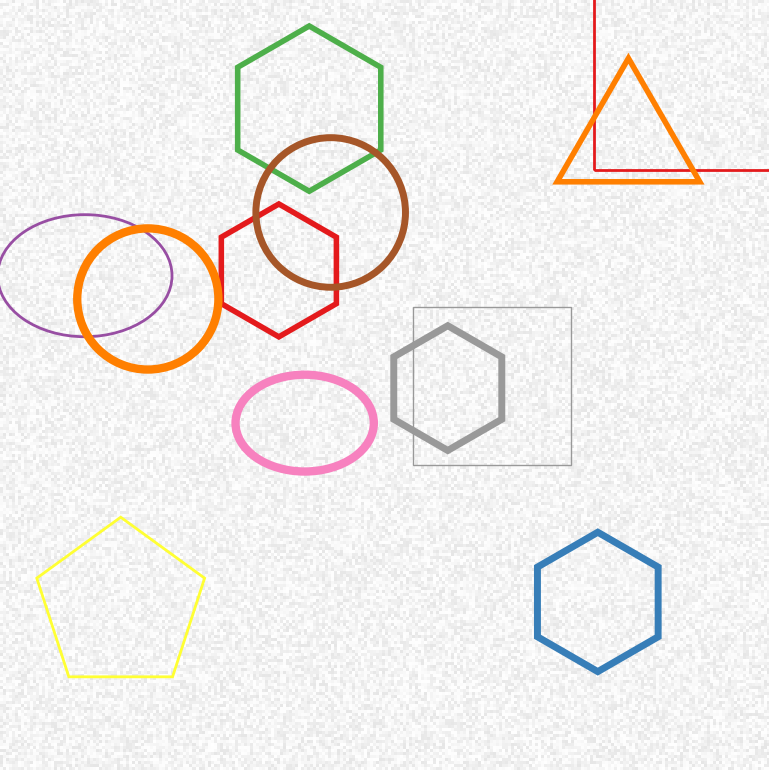[{"shape": "hexagon", "thickness": 2, "radius": 0.43, "center": [0.362, 0.649]}, {"shape": "square", "thickness": 1, "radius": 0.59, "center": [0.89, 0.898]}, {"shape": "hexagon", "thickness": 2.5, "radius": 0.45, "center": [0.776, 0.218]}, {"shape": "hexagon", "thickness": 2, "radius": 0.54, "center": [0.402, 0.859]}, {"shape": "oval", "thickness": 1, "radius": 0.57, "center": [0.11, 0.642]}, {"shape": "circle", "thickness": 3, "radius": 0.46, "center": [0.192, 0.612]}, {"shape": "triangle", "thickness": 2, "radius": 0.53, "center": [0.816, 0.817]}, {"shape": "pentagon", "thickness": 1, "radius": 0.57, "center": [0.157, 0.214]}, {"shape": "circle", "thickness": 2.5, "radius": 0.49, "center": [0.429, 0.724]}, {"shape": "oval", "thickness": 3, "radius": 0.45, "center": [0.396, 0.45]}, {"shape": "hexagon", "thickness": 2.5, "radius": 0.41, "center": [0.582, 0.496]}, {"shape": "square", "thickness": 0.5, "radius": 0.51, "center": [0.639, 0.499]}]